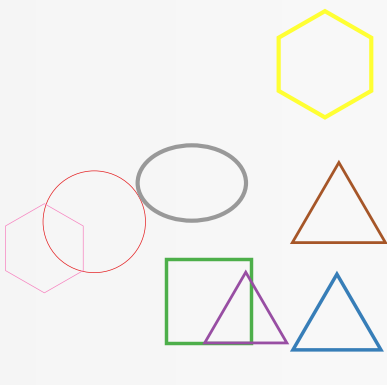[{"shape": "circle", "thickness": 0.5, "radius": 0.66, "center": [0.243, 0.424]}, {"shape": "triangle", "thickness": 2.5, "radius": 0.66, "center": [0.869, 0.157]}, {"shape": "square", "thickness": 2.5, "radius": 0.55, "center": [0.538, 0.219]}, {"shape": "triangle", "thickness": 2, "radius": 0.61, "center": [0.634, 0.17]}, {"shape": "hexagon", "thickness": 3, "radius": 0.69, "center": [0.839, 0.833]}, {"shape": "triangle", "thickness": 2, "radius": 0.69, "center": [0.875, 0.439]}, {"shape": "hexagon", "thickness": 0.5, "radius": 0.58, "center": [0.114, 0.355]}, {"shape": "oval", "thickness": 3, "radius": 0.7, "center": [0.495, 0.525]}]